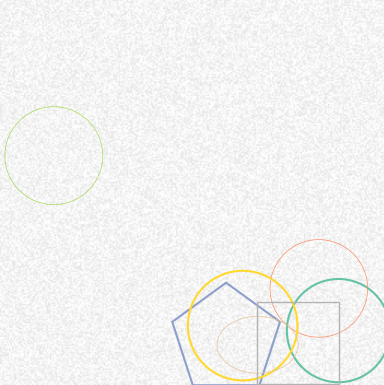[{"shape": "circle", "thickness": 1.5, "radius": 0.67, "center": [0.879, 0.141]}, {"shape": "circle", "thickness": 0.5, "radius": 0.63, "center": [0.828, 0.251]}, {"shape": "pentagon", "thickness": 1.5, "radius": 0.74, "center": [0.587, 0.119]}, {"shape": "circle", "thickness": 0.5, "radius": 0.64, "center": [0.14, 0.596]}, {"shape": "circle", "thickness": 1.5, "radius": 0.71, "center": [0.63, 0.154]}, {"shape": "oval", "thickness": 0.5, "radius": 0.53, "center": [0.669, 0.104]}, {"shape": "square", "thickness": 1, "radius": 0.53, "center": [0.774, 0.109]}]